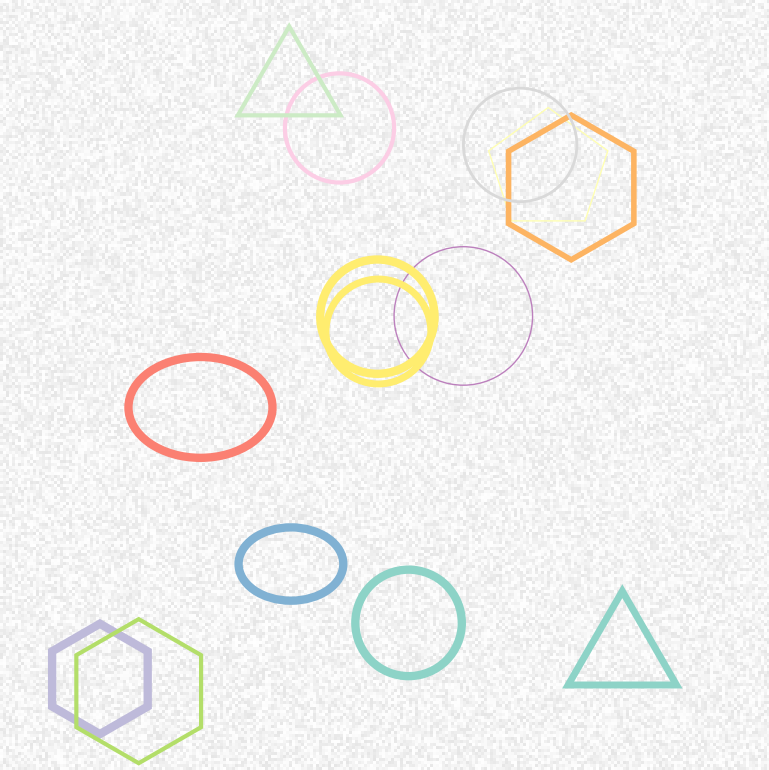[{"shape": "circle", "thickness": 3, "radius": 0.35, "center": [0.531, 0.191]}, {"shape": "triangle", "thickness": 2.5, "radius": 0.41, "center": [0.808, 0.151]}, {"shape": "pentagon", "thickness": 0.5, "radius": 0.41, "center": [0.712, 0.779]}, {"shape": "hexagon", "thickness": 3, "radius": 0.36, "center": [0.13, 0.118]}, {"shape": "oval", "thickness": 3, "radius": 0.47, "center": [0.26, 0.471]}, {"shape": "oval", "thickness": 3, "radius": 0.34, "center": [0.378, 0.267]}, {"shape": "hexagon", "thickness": 2, "radius": 0.47, "center": [0.742, 0.757]}, {"shape": "hexagon", "thickness": 1.5, "radius": 0.47, "center": [0.18, 0.102]}, {"shape": "circle", "thickness": 1.5, "radius": 0.35, "center": [0.441, 0.834]}, {"shape": "circle", "thickness": 1, "radius": 0.37, "center": [0.676, 0.812]}, {"shape": "circle", "thickness": 0.5, "radius": 0.45, "center": [0.602, 0.59]}, {"shape": "triangle", "thickness": 1.5, "radius": 0.39, "center": [0.376, 0.889]}, {"shape": "circle", "thickness": 2.5, "radius": 0.34, "center": [0.491, 0.569]}, {"shape": "circle", "thickness": 3, "radius": 0.37, "center": [0.49, 0.589]}]